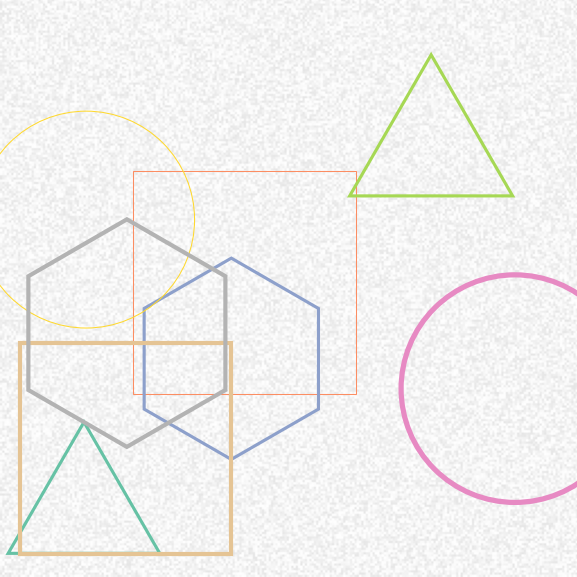[{"shape": "triangle", "thickness": 1.5, "radius": 0.76, "center": [0.145, 0.117]}, {"shape": "square", "thickness": 0.5, "radius": 0.97, "center": [0.424, 0.51]}, {"shape": "hexagon", "thickness": 1.5, "radius": 0.87, "center": [0.401, 0.378]}, {"shape": "circle", "thickness": 2.5, "radius": 0.99, "center": [0.892, 0.326]}, {"shape": "triangle", "thickness": 1.5, "radius": 0.81, "center": [0.747, 0.741]}, {"shape": "circle", "thickness": 0.5, "radius": 0.94, "center": [0.149, 0.619]}, {"shape": "square", "thickness": 2, "radius": 0.92, "center": [0.217, 0.223]}, {"shape": "hexagon", "thickness": 2, "radius": 0.98, "center": [0.22, 0.422]}]